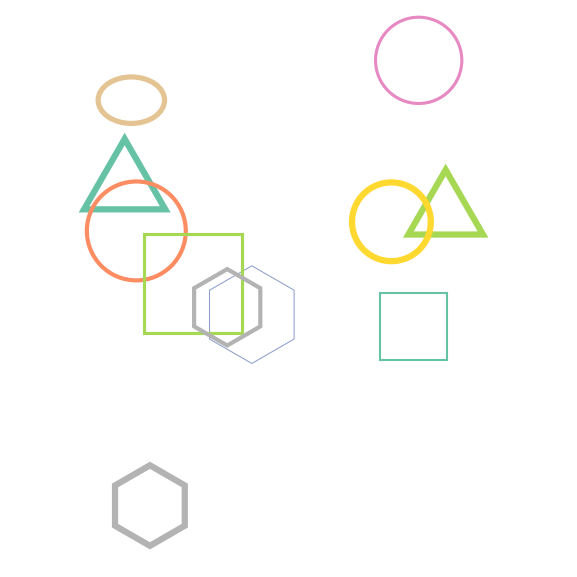[{"shape": "triangle", "thickness": 3, "radius": 0.41, "center": [0.216, 0.677]}, {"shape": "square", "thickness": 1, "radius": 0.29, "center": [0.716, 0.434]}, {"shape": "circle", "thickness": 2, "radius": 0.43, "center": [0.236, 0.599]}, {"shape": "hexagon", "thickness": 0.5, "radius": 0.42, "center": [0.436, 0.454]}, {"shape": "circle", "thickness": 1.5, "radius": 0.37, "center": [0.725, 0.895]}, {"shape": "triangle", "thickness": 3, "radius": 0.37, "center": [0.772, 0.63]}, {"shape": "square", "thickness": 1.5, "radius": 0.43, "center": [0.334, 0.508]}, {"shape": "circle", "thickness": 3, "radius": 0.34, "center": [0.678, 0.615]}, {"shape": "oval", "thickness": 2.5, "radius": 0.29, "center": [0.227, 0.826]}, {"shape": "hexagon", "thickness": 3, "radius": 0.35, "center": [0.26, 0.124]}, {"shape": "hexagon", "thickness": 2, "radius": 0.33, "center": [0.393, 0.467]}]